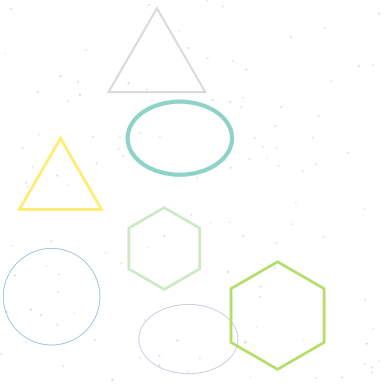[{"shape": "oval", "thickness": 3, "radius": 0.68, "center": [0.467, 0.641]}, {"shape": "oval", "thickness": 0.5, "radius": 0.64, "center": [0.489, 0.119]}, {"shape": "circle", "thickness": 0.5, "radius": 0.63, "center": [0.134, 0.229]}, {"shape": "hexagon", "thickness": 2, "radius": 0.7, "center": [0.721, 0.18]}, {"shape": "triangle", "thickness": 1.5, "radius": 0.73, "center": [0.407, 0.833]}, {"shape": "hexagon", "thickness": 2, "radius": 0.53, "center": [0.427, 0.355]}, {"shape": "triangle", "thickness": 2, "radius": 0.62, "center": [0.157, 0.518]}]